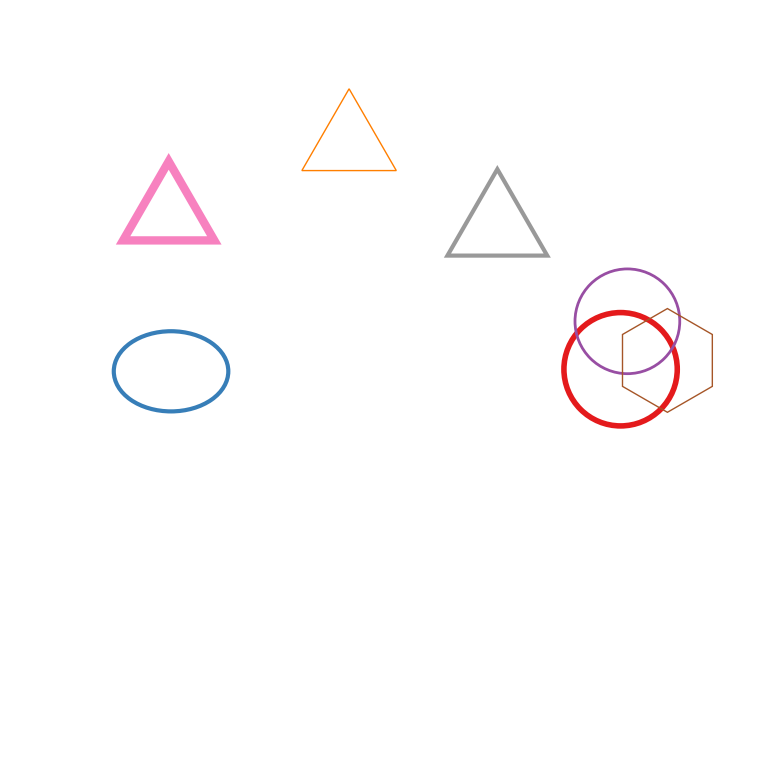[{"shape": "circle", "thickness": 2, "radius": 0.37, "center": [0.806, 0.52]}, {"shape": "oval", "thickness": 1.5, "radius": 0.37, "center": [0.222, 0.518]}, {"shape": "circle", "thickness": 1, "radius": 0.34, "center": [0.815, 0.583]}, {"shape": "triangle", "thickness": 0.5, "radius": 0.35, "center": [0.453, 0.814]}, {"shape": "hexagon", "thickness": 0.5, "radius": 0.34, "center": [0.867, 0.532]}, {"shape": "triangle", "thickness": 3, "radius": 0.34, "center": [0.219, 0.722]}, {"shape": "triangle", "thickness": 1.5, "radius": 0.37, "center": [0.646, 0.705]}]